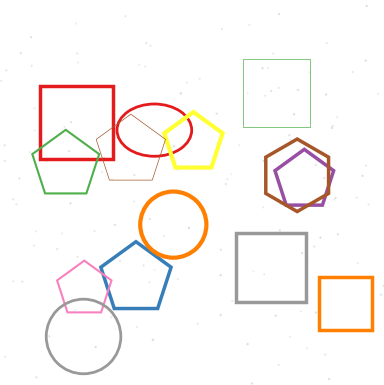[{"shape": "oval", "thickness": 2, "radius": 0.48, "center": [0.401, 0.662]}, {"shape": "square", "thickness": 2.5, "radius": 0.47, "center": [0.198, 0.681]}, {"shape": "pentagon", "thickness": 2.5, "radius": 0.48, "center": [0.353, 0.276]}, {"shape": "pentagon", "thickness": 1.5, "radius": 0.46, "center": [0.171, 0.571]}, {"shape": "square", "thickness": 0.5, "radius": 0.44, "center": [0.718, 0.758]}, {"shape": "pentagon", "thickness": 2.5, "radius": 0.4, "center": [0.79, 0.532]}, {"shape": "square", "thickness": 2.5, "radius": 0.34, "center": [0.897, 0.211]}, {"shape": "circle", "thickness": 3, "radius": 0.43, "center": [0.45, 0.417]}, {"shape": "pentagon", "thickness": 3, "radius": 0.4, "center": [0.502, 0.629]}, {"shape": "pentagon", "thickness": 0.5, "radius": 0.47, "center": [0.34, 0.609]}, {"shape": "hexagon", "thickness": 2.5, "radius": 0.47, "center": [0.772, 0.545]}, {"shape": "pentagon", "thickness": 1.5, "radius": 0.37, "center": [0.219, 0.249]}, {"shape": "square", "thickness": 2.5, "radius": 0.45, "center": [0.704, 0.306]}, {"shape": "circle", "thickness": 2, "radius": 0.48, "center": [0.217, 0.126]}]